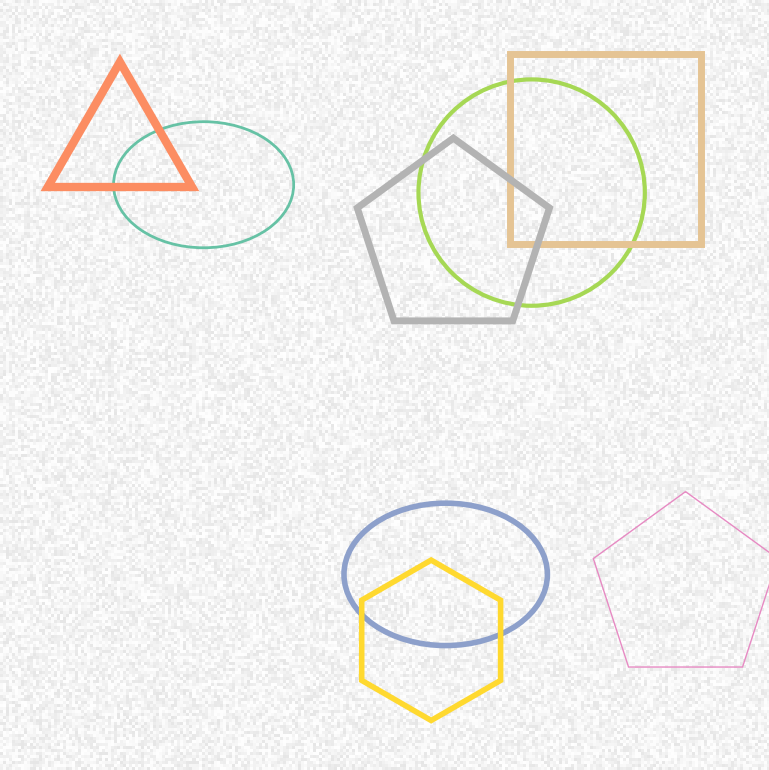[{"shape": "oval", "thickness": 1, "radius": 0.58, "center": [0.264, 0.76]}, {"shape": "triangle", "thickness": 3, "radius": 0.54, "center": [0.156, 0.811]}, {"shape": "oval", "thickness": 2, "radius": 0.66, "center": [0.579, 0.254]}, {"shape": "pentagon", "thickness": 0.5, "radius": 0.63, "center": [0.89, 0.236]}, {"shape": "circle", "thickness": 1.5, "radius": 0.73, "center": [0.69, 0.75]}, {"shape": "hexagon", "thickness": 2, "radius": 0.52, "center": [0.56, 0.168]}, {"shape": "square", "thickness": 2.5, "radius": 0.62, "center": [0.786, 0.806]}, {"shape": "pentagon", "thickness": 2.5, "radius": 0.66, "center": [0.589, 0.689]}]